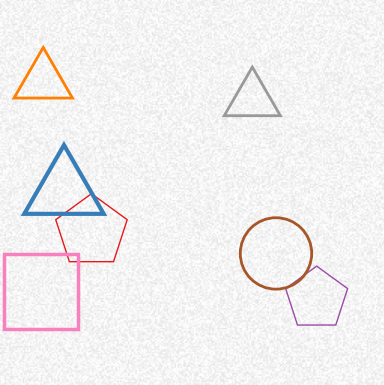[{"shape": "pentagon", "thickness": 1, "radius": 0.49, "center": [0.238, 0.399]}, {"shape": "triangle", "thickness": 3, "radius": 0.6, "center": [0.166, 0.504]}, {"shape": "pentagon", "thickness": 1, "radius": 0.42, "center": [0.822, 0.224]}, {"shape": "triangle", "thickness": 2, "radius": 0.44, "center": [0.112, 0.789]}, {"shape": "circle", "thickness": 2, "radius": 0.46, "center": [0.717, 0.342]}, {"shape": "square", "thickness": 2.5, "radius": 0.48, "center": [0.106, 0.242]}, {"shape": "triangle", "thickness": 2, "radius": 0.42, "center": [0.655, 0.742]}]